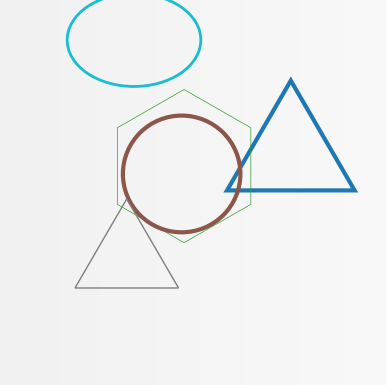[{"shape": "triangle", "thickness": 3, "radius": 0.95, "center": [0.75, 0.601]}, {"shape": "hexagon", "thickness": 0.5, "radius": 0.99, "center": [0.475, 0.569]}, {"shape": "circle", "thickness": 3, "radius": 0.76, "center": [0.469, 0.548]}, {"shape": "triangle", "thickness": 1, "radius": 0.77, "center": [0.327, 0.329]}, {"shape": "oval", "thickness": 2, "radius": 0.86, "center": [0.346, 0.896]}]